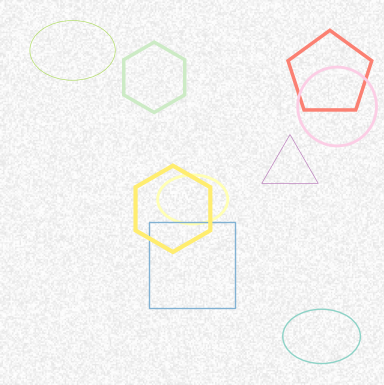[{"shape": "oval", "thickness": 1, "radius": 0.5, "center": [0.835, 0.126]}, {"shape": "oval", "thickness": 2, "radius": 0.46, "center": [0.501, 0.482]}, {"shape": "pentagon", "thickness": 2.5, "radius": 0.57, "center": [0.857, 0.807]}, {"shape": "square", "thickness": 1, "radius": 0.56, "center": [0.5, 0.311]}, {"shape": "oval", "thickness": 0.5, "radius": 0.55, "center": [0.189, 0.869]}, {"shape": "circle", "thickness": 2, "radius": 0.51, "center": [0.876, 0.723]}, {"shape": "triangle", "thickness": 0.5, "radius": 0.42, "center": [0.753, 0.566]}, {"shape": "hexagon", "thickness": 2.5, "radius": 0.46, "center": [0.401, 0.799]}, {"shape": "hexagon", "thickness": 3, "radius": 0.56, "center": [0.449, 0.458]}]